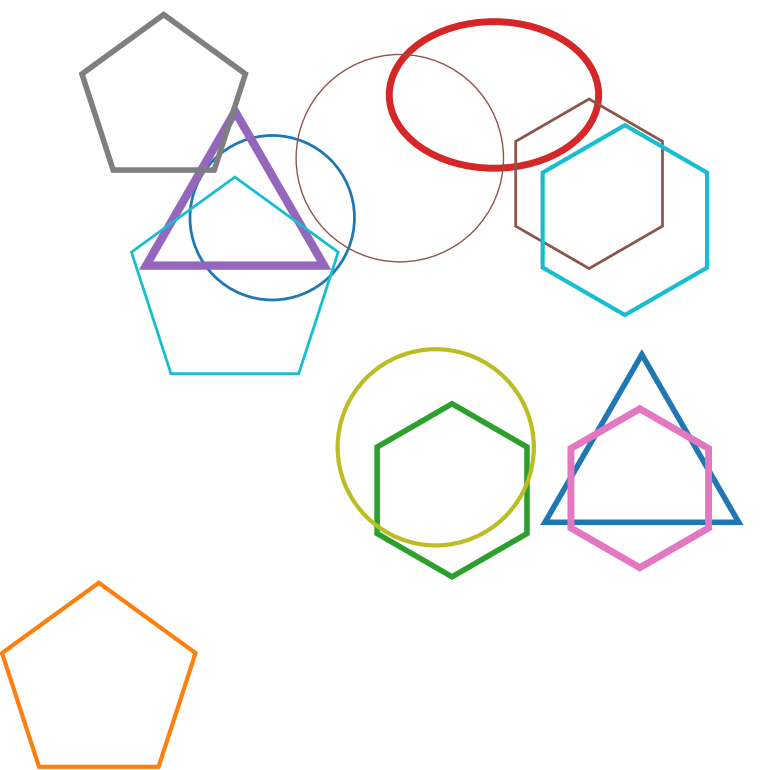[{"shape": "circle", "thickness": 1, "radius": 0.53, "center": [0.354, 0.717]}, {"shape": "triangle", "thickness": 2, "radius": 0.73, "center": [0.834, 0.394]}, {"shape": "pentagon", "thickness": 1.5, "radius": 0.66, "center": [0.128, 0.111]}, {"shape": "hexagon", "thickness": 2, "radius": 0.56, "center": [0.587, 0.363]}, {"shape": "oval", "thickness": 2.5, "radius": 0.68, "center": [0.642, 0.877]}, {"shape": "triangle", "thickness": 3, "radius": 0.67, "center": [0.305, 0.722]}, {"shape": "hexagon", "thickness": 1, "radius": 0.55, "center": [0.765, 0.761]}, {"shape": "circle", "thickness": 0.5, "radius": 0.67, "center": [0.519, 0.795]}, {"shape": "hexagon", "thickness": 2.5, "radius": 0.52, "center": [0.831, 0.366]}, {"shape": "pentagon", "thickness": 2, "radius": 0.56, "center": [0.213, 0.869]}, {"shape": "circle", "thickness": 1.5, "radius": 0.64, "center": [0.566, 0.419]}, {"shape": "hexagon", "thickness": 1.5, "radius": 0.62, "center": [0.812, 0.714]}, {"shape": "pentagon", "thickness": 1, "radius": 0.71, "center": [0.305, 0.629]}]